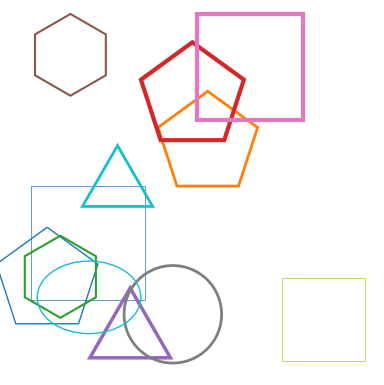[{"shape": "square", "thickness": 0.5, "radius": 0.74, "center": [0.228, 0.368]}, {"shape": "pentagon", "thickness": 1, "radius": 0.69, "center": [0.122, 0.271]}, {"shape": "pentagon", "thickness": 2, "radius": 0.68, "center": [0.54, 0.627]}, {"shape": "hexagon", "thickness": 1.5, "radius": 0.53, "center": [0.157, 0.281]}, {"shape": "pentagon", "thickness": 3, "radius": 0.7, "center": [0.5, 0.75]}, {"shape": "triangle", "thickness": 2.5, "radius": 0.6, "center": [0.338, 0.131]}, {"shape": "hexagon", "thickness": 1.5, "radius": 0.53, "center": [0.183, 0.858]}, {"shape": "square", "thickness": 3, "radius": 0.69, "center": [0.649, 0.825]}, {"shape": "circle", "thickness": 2, "radius": 0.63, "center": [0.449, 0.184]}, {"shape": "square", "thickness": 0.5, "radius": 0.54, "center": [0.841, 0.17]}, {"shape": "triangle", "thickness": 2, "radius": 0.53, "center": [0.305, 0.516]}, {"shape": "oval", "thickness": 1, "radius": 0.67, "center": [0.231, 0.228]}]